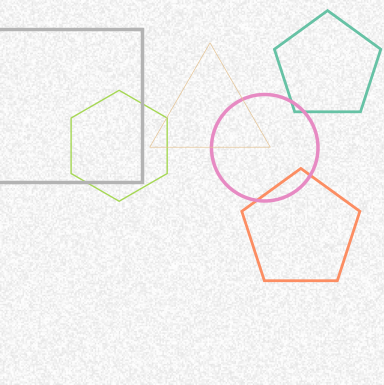[{"shape": "pentagon", "thickness": 2, "radius": 0.73, "center": [0.851, 0.827]}, {"shape": "pentagon", "thickness": 2, "radius": 0.81, "center": [0.781, 0.401]}, {"shape": "circle", "thickness": 2.5, "radius": 0.69, "center": [0.688, 0.616]}, {"shape": "hexagon", "thickness": 1, "radius": 0.72, "center": [0.309, 0.621]}, {"shape": "triangle", "thickness": 0.5, "radius": 0.9, "center": [0.546, 0.708]}, {"shape": "square", "thickness": 2.5, "radius": 0.99, "center": [0.17, 0.726]}]